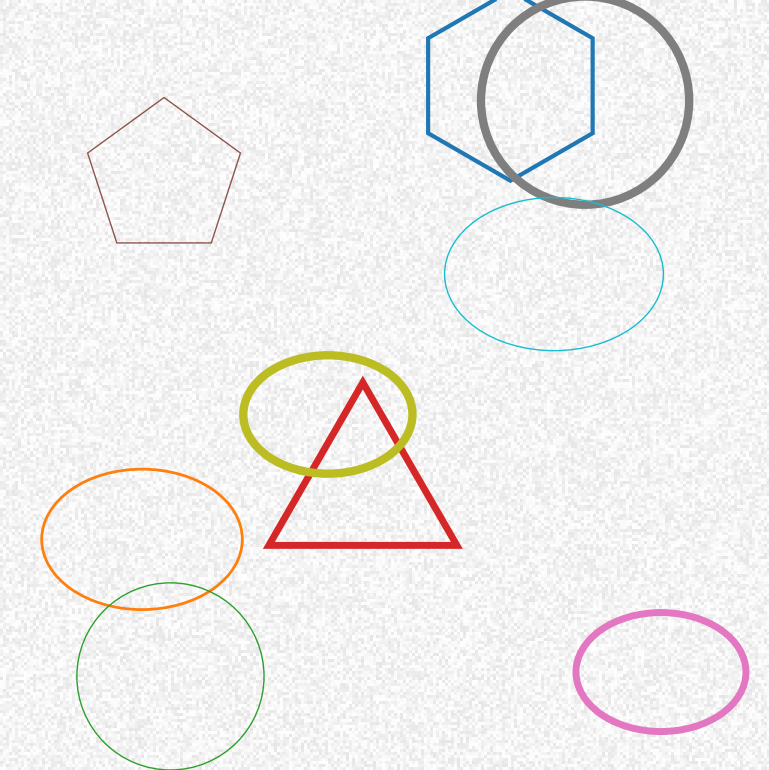[{"shape": "hexagon", "thickness": 1.5, "radius": 0.62, "center": [0.663, 0.889]}, {"shape": "oval", "thickness": 1, "radius": 0.65, "center": [0.184, 0.3]}, {"shape": "circle", "thickness": 0.5, "radius": 0.61, "center": [0.221, 0.122]}, {"shape": "triangle", "thickness": 2.5, "radius": 0.7, "center": [0.471, 0.362]}, {"shape": "pentagon", "thickness": 0.5, "radius": 0.52, "center": [0.213, 0.769]}, {"shape": "oval", "thickness": 2.5, "radius": 0.55, "center": [0.858, 0.127]}, {"shape": "circle", "thickness": 3, "radius": 0.68, "center": [0.76, 0.869]}, {"shape": "oval", "thickness": 3, "radius": 0.55, "center": [0.426, 0.462]}, {"shape": "oval", "thickness": 0.5, "radius": 0.71, "center": [0.719, 0.644]}]